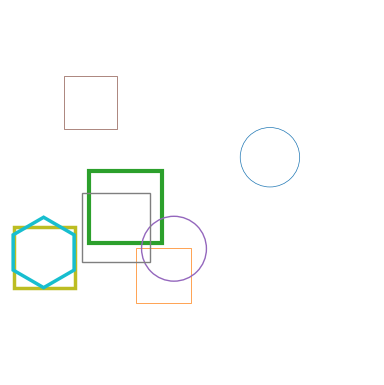[{"shape": "circle", "thickness": 0.5, "radius": 0.39, "center": [0.701, 0.592]}, {"shape": "square", "thickness": 0.5, "radius": 0.36, "center": [0.425, 0.285]}, {"shape": "square", "thickness": 3, "radius": 0.47, "center": [0.326, 0.462]}, {"shape": "circle", "thickness": 1, "radius": 0.42, "center": [0.452, 0.354]}, {"shape": "square", "thickness": 0.5, "radius": 0.35, "center": [0.234, 0.734]}, {"shape": "square", "thickness": 1, "radius": 0.45, "center": [0.301, 0.409]}, {"shape": "square", "thickness": 2.5, "radius": 0.39, "center": [0.116, 0.331]}, {"shape": "hexagon", "thickness": 2.5, "radius": 0.46, "center": [0.113, 0.344]}]